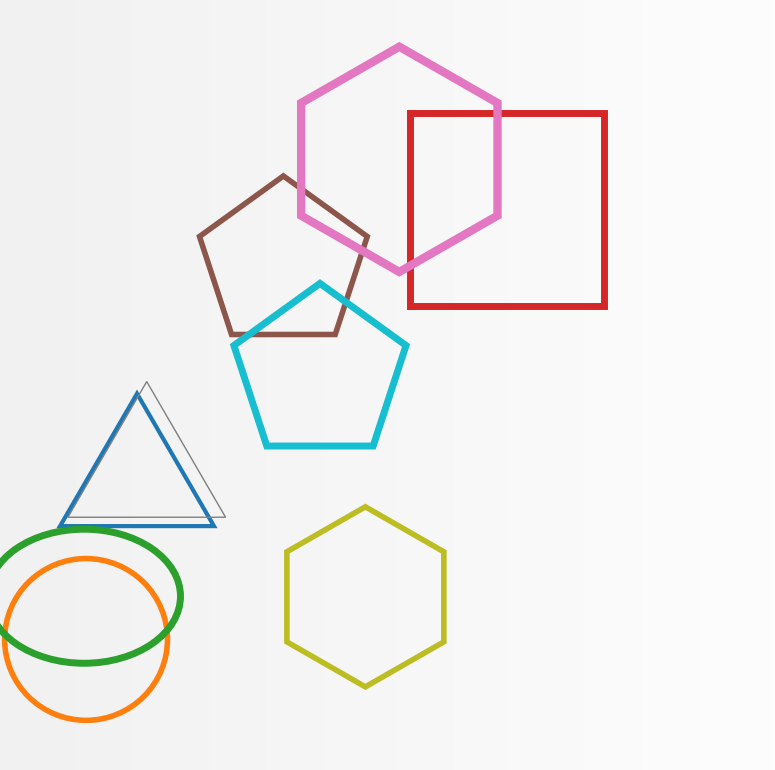[{"shape": "triangle", "thickness": 1.5, "radius": 0.57, "center": [0.177, 0.374]}, {"shape": "circle", "thickness": 2, "radius": 0.53, "center": [0.111, 0.17]}, {"shape": "oval", "thickness": 2.5, "radius": 0.62, "center": [0.109, 0.226]}, {"shape": "square", "thickness": 2.5, "radius": 0.63, "center": [0.654, 0.728]}, {"shape": "pentagon", "thickness": 2, "radius": 0.57, "center": [0.366, 0.658]}, {"shape": "hexagon", "thickness": 3, "radius": 0.73, "center": [0.515, 0.793]}, {"shape": "triangle", "thickness": 0.5, "radius": 0.59, "center": [0.189, 0.387]}, {"shape": "hexagon", "thickness": 2, "radius": 0.58, "center": [0.471, 0.225]}, {"shape": "pentagon", "thickness": 2.5, "radius": 0.58, "center": [0.413, 0.515]}]